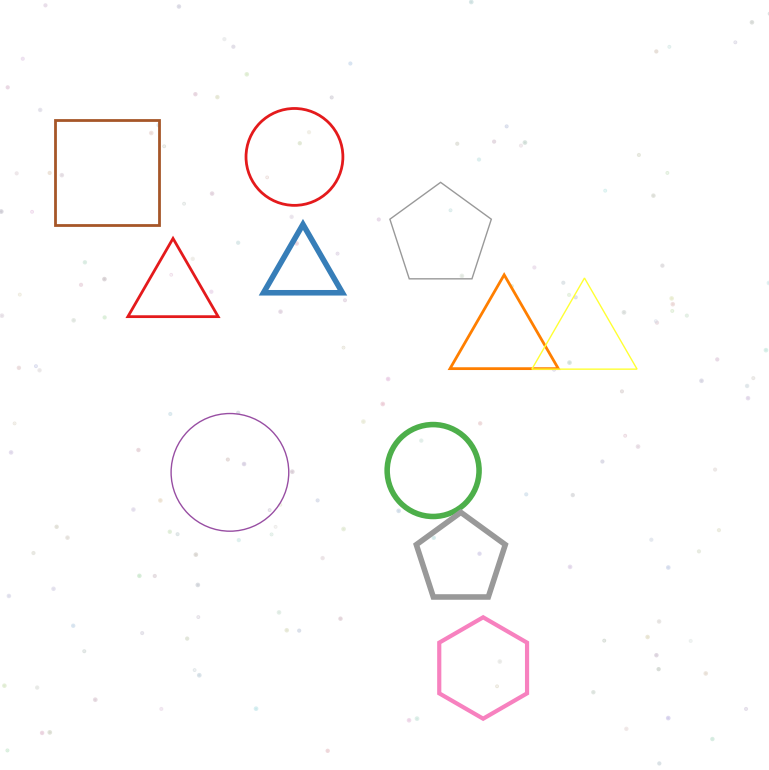[{"shape": "triangle", "thickness": 1, "radius": 0.34, "center": [0.225, 0.623]}, {"shape": "circle", "thickness": 1, "radius": 0.31, "center": [0.382, 0.796]}, {"shape": "triangle", "thickness": 2, "radius": 0.3, "center": [0.393, 0.649]}, {"shape": "circle", "thickness": 2, "radius": 0.3, "center": [0.562, 0.389]}, {"shape": "circle", "thickness": 0.5, "radius": 0.38, "center": [0.299, 0.387]}, {"shape": "triangle", "thickness": 1, "radius": 0.41, "center": [0.655, 0.562]}, {"shape": "triangle", "thickness": 0.5, "radius": 0.39, "center": [0.759, 0.56]}, {"shape": "square", "thickness": 1, "radius": 0.34, "center": [0.139, 0.776]}, {"shape": "hexagon", "thickness": 1.5, "radius": 0.33, "center": [0.627, 0.132]}, {"shape": "pentagon", "thickness": 0.5, "radius": 0.35, "center": [0.572, 0.694]}, {"shape": "pentagon", "thickness": 2, "radius": 0.3, "center": [0.598, 0.274]}]